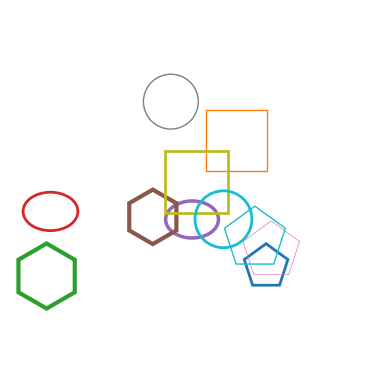[{"shape": "pentagon", "thickness": 2, "radius": 0.3, "center": [0.691, 0.307]}, {"shape": "square", "thickness": 1, "radius": 0.39, "center": [0.614, 0.635]}, {"shape": "hexagon", "thickness": 3, "radius": 0.42, "center": [0.121, 0.283]}, {"shape": "oval", "thickness": 2, "radius": 0.36, "center": [0.131, 0.451]}, {"shape": "oval", "thickness": 2.5, "radius": 0.34, "center": [0.499, 0.43]}, {"shape": "hexagon", "thickness": 3, "radius": 0.35, "center": [0.397, 0.437]}, {"shape": "pentagon", "thickness": 0.5, "radius": 0.39, "center": [0.704, 0.349]}, {"shape": "circle", "thickness": 1, "radius": 0.36, "center": [0.444, 0.736]}, {"shape": "square", "thickness": 2, "radius": 0.41, "center": [0.51, 0.528]}, {"shape": "pentagon", "thickness": 1, "radius": 0.42, "center": [0.662, 0.381]}, {"shape": "circle", "thickness": 2, "radius": 0.37, "center": [0.58, 0.431]}]